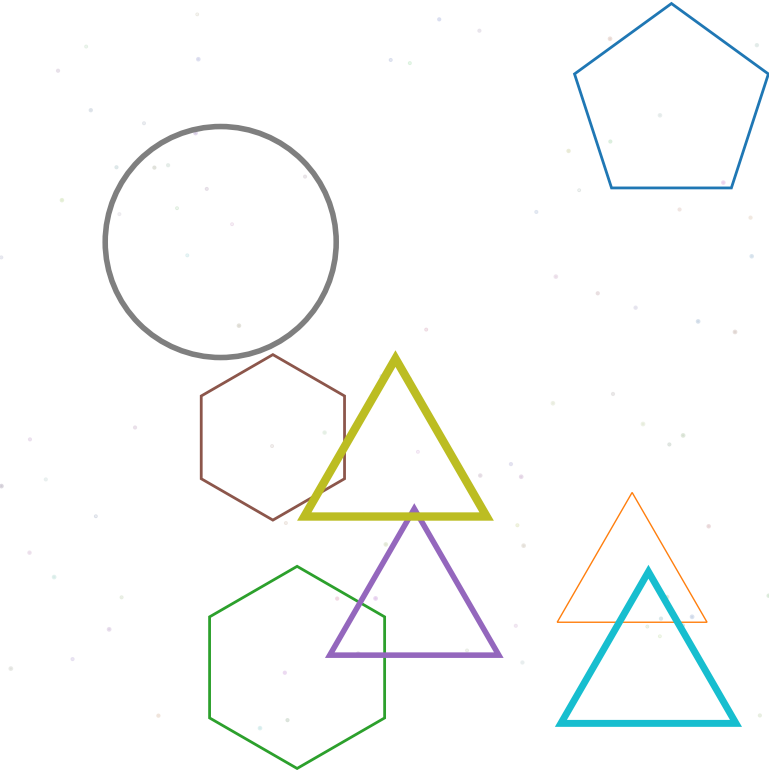[{"shape": "pentagon", "thickness": 1, "radius": 0.66, "center": [0.872, 0.863]}, {"shape": "triangle", "thickness": 0.5, "radius": 0.56, "center": [0.821, 0.248]}, {"shape": "hexagon", "thickness": 1, "radius": 0.66, "center": [0.386, 0.133]}, {"shape": "triangle", "thickness": 2, "radius": 0.63, "center": [0.538, 0.213]}, {"shape": "hexagon", "thickness": 1, "radius": 0.54, "center": [0.354, 0.432]}, {"shape": "circle", "thickness": 2, "radius": 0.75, "center": [0.287, 0.686]}, {"shape": "triangle", "thickness": 3, "radius": 0.68, "center": [0.514, 0.398]}, {"shape": "triangle", "thickness": 2.5, "radius": 0.66, "center": [0.842, 0.126]}]